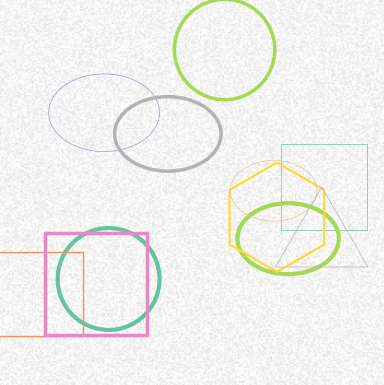[{"shape": "circle", "thickness": 3, "radius": 0.66, "center": [0.282, 0.275]}, {"shape": "square", "thickness": 0.5, "radius": 0.56, "center": [0.841, 0.514]}, {"shape": "square", "thickness": 1, "radius": 0.54, "center": [0.106, 0.237]}, {"shape": "oval", "thickness": 0.5, "radius": 0.72, "center": [0.27, 0.707]}, {"shape": "square", "thickness": 2.5, "radius": 0.66, "center": [0.249, 0.263]}, {"shape": "oval", "thickness": 3, "radius": 0.66, "center": [0.748, 0.38]}, {"shape": "circle", "thickness": 2.5, "radius": 0.65, "center": [0.583, 0.871]}, {"shape": "hexagon", "thickness": 1.5, "radius": 0.71, "center": [0.719, 0.436]}, {"shape": "oval", "thickness": 0.5, "radius": 0.56, "center": [0.711, 0.505]}, {"shape": "oval", "thickness": 2.5, "radius": 0.69, "center": [0.436, 0.652]}, {"shape": "triangle", "thickness": 0.5, "radius": 0.69, "center": [0.836, 0.376]}]